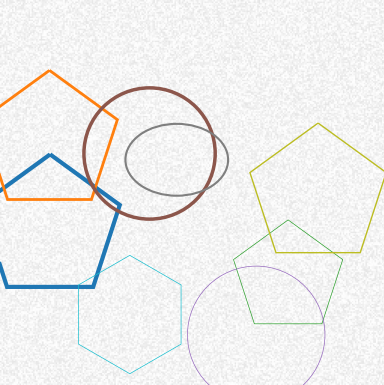[{"shape": "pentagon", "thickness": 3, "radius": 0.95, "center": [0.13, 0.409]}, {"shape": "pentagon", "thickness": 2, "radius": 0.93, "center": [0.129, 0.632]}, {"shape": "pentagon", "thickness": 0.5, "radius": 0.75, "center": [0.748, 0.28]}, {"shape": "circle", "thickness": 0.5, "radius": 0.89, "center": [0.665, 0.13]}, {"shape": "circle", "thickness": 2.5, "radius": 0.85, "center": [0.388, 0.601]}, {"shape": "oval", "thickness": 1.5, "radius": 0.67, "center": [0.459, 0.585]}, {"shape": "pentagon", "thickness": 1, "radius": 0.93, "center": [0.826, 0.494]}, {"shape": "hexagon", "thickness": 0.5, "radius": 0.77, "center": [0.337, 0.183]}]